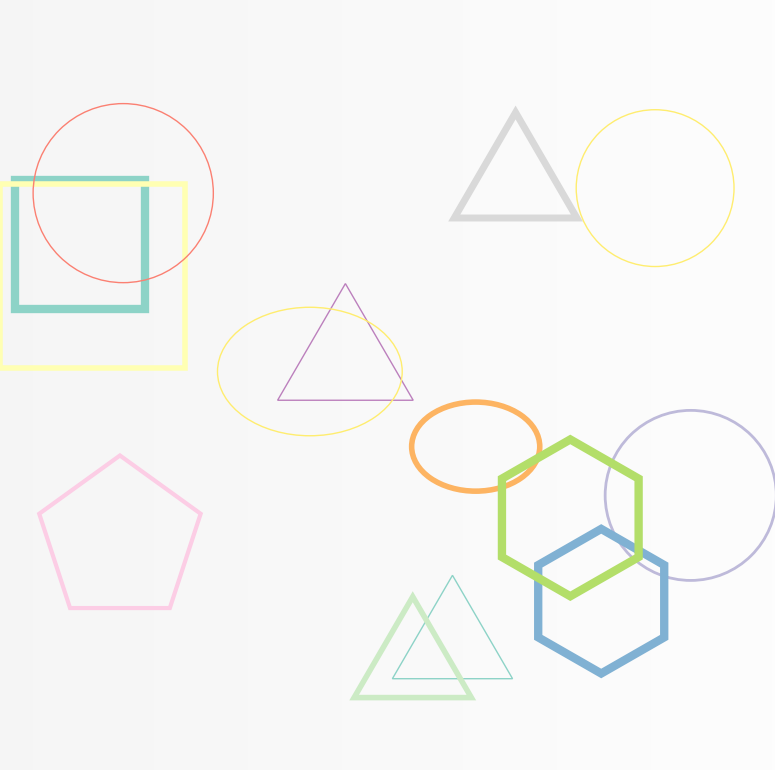[{"shape": "square", "thickness": 3, "radius": 0.42, "center": [0.103, 0.683]}, {"shape": "triangle", "thickness": 0.5, "radius": 0.45, "center": [0.584, 0.163]}, {"shape": "square", "thickness": 2, "radius": 0.6, "center": [0.119, 0.642]}, {"shape": "circle", "thickness": 1, "radius": 0.55, "center": [0.891, 0.357]}, {"shape": "circle", "thickness": 0.5, "radius": 0.58, "center": [0.159, 0.749]}, {"shape": "hexagon", "thickness": 3, "radius": 0.47, "center": [0.776, 0.219]}, {"shape": "oval", "thickness": 2, "radius": 0.41, "center": [0.614, 0.42]}, {"shape": "hexagon", "thickness": 3, "radius": 0.51, "center": [0.736, 0.327]}, {"shape": "pentagon", "thickness": 1.5, "radius": 0.55, "center": [0.155, 0.299]}, {"shape": "triangle", "thickness": 2.5, "radius": 0.46, "center": [0.665, 0.763]}, {"shape": "triangle", "thickness": 0.5, "radius": 0.51, "center": [0.446, 0.531]}, {"shape": "triangle", "thickness": 2, "radius": 0.44, "center": [0.533, 0.138]}, {"shape": "oval", "thickness": 0.5, "radius": 0.6, "center": [0.4, 0.518]}, {"shape": "circle", "thickness": 0.5, "radius": 0.51, "center": [0.845, 0.756]}]